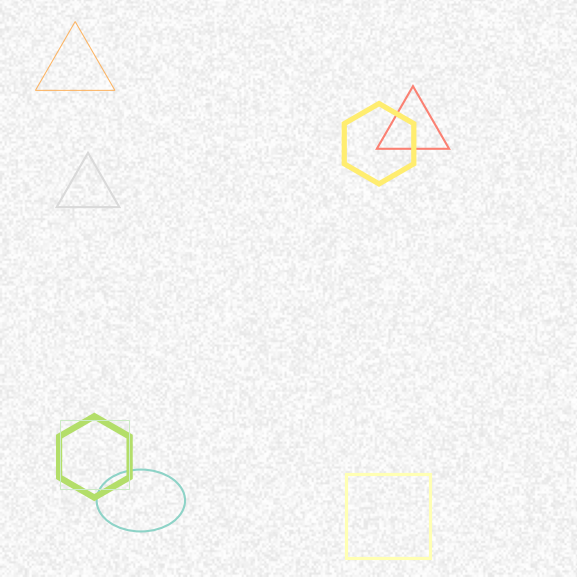[{"shape": "oval", "thickness": 1, "radius": 0.38, "center": [0.244, 0.132]}, {"shape": "square", "thickness": 1.5, "radius": 0.36, "center": [0.671, 0.106]}, {"shape": "triangle", "thickness": 1, "radius": 0.36, "center": [0.715, 0.778]}, {"shape": "triangle", "thickness": 0.5, "radius": 0.4, "center": [0.13, 0.882]}, {"shape": "hexagon", "thickness": 3, "radius": 0.35, "center": [0.163, 0.208]}, {"shape": "triangle", "thickness": 1, "radius": 0.31, "center": [0.152, 0.672]}, {"shape": "square", "thickness": 0.5, "radius": 0.3, "center": [0.163, 0.213]}, {"shape": "hexagon", "thickness": 2.5, "radius": 0.35, "center": [0.656, 0.75]}]